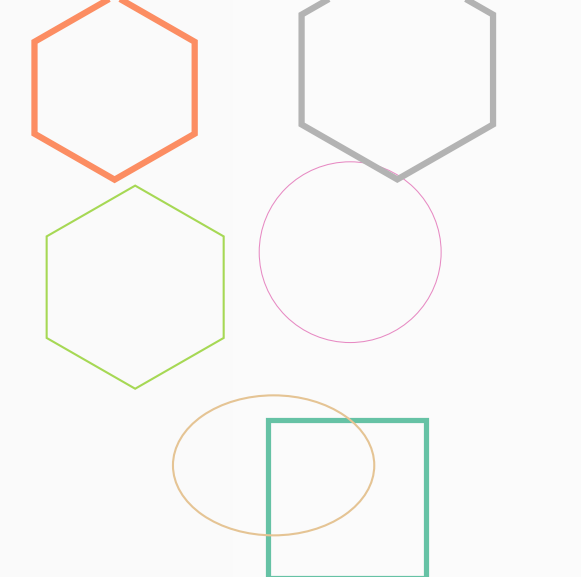[{"shape": "square", "thickness": 2.5, "radius": 0.68, "center": [0.597, 0.135]}, {"shape": "hexagon", "thickness": 3, "radius": 0.8, "center": [0.197, 0.847]}, {"shape": "circle", "thickness": 0.5, "radius": 0.78, "center": [0.602, 0.562]}, {"shape": "hexagon", "thickness": 1, "radius": 0.88, "center": [0.233, 0.502]}, {"shape": "oval", "thickness": 1, "radius": 0.87, "center": [0.471, 0.193]}, {"shape": "hexagon", "thickness": 3, "radius": 0.95, "center": [0.684, 0.879]}]